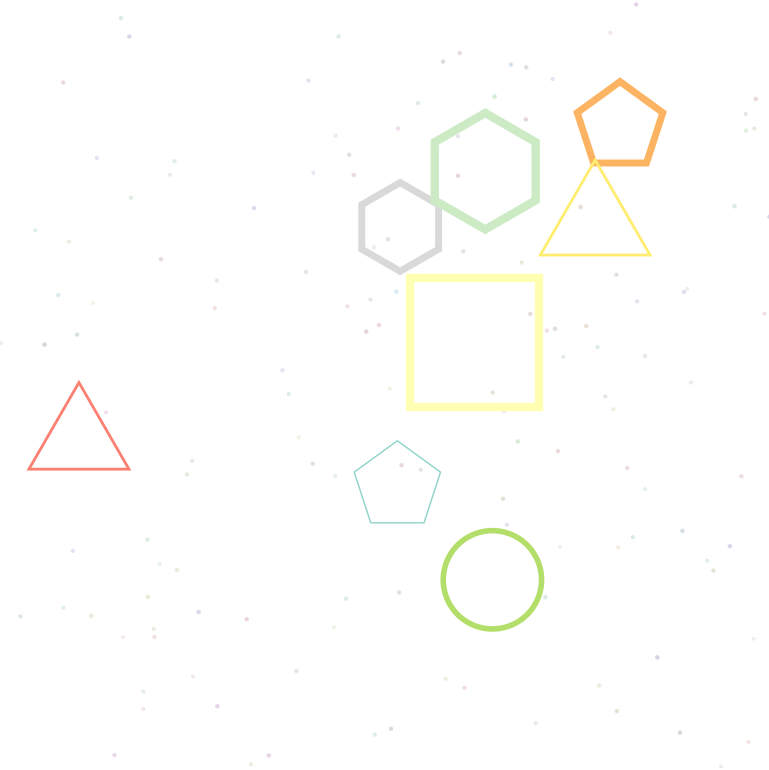[{"shape": "pentagon", "thickness": 0.5, "radius": 0.29, "center": [0.516, 0.369]}, {"shape": "square", "thickness": 3, "radius": 0.42, "center": [0.617, 0.555]}, {"shape": "triangle", "thickness": 1, "radius": 0.38, "center": [0.103, 0.428]}, {"shape": "pentagon", "thickness": 2.5, "radius": 0.29, "center": [0.805, 0.836]}, {"shape": "circle", "thickness": 2, "radius": 0.32, "center": [0.639, 0.247]}, {"shape": "hexagon", "thickness": 2.5, "radius": 0.29, "center": [0.52, 0.705]}, {"shape": "hexagon", "thickness": 3, "radius": 0.38, "center": [0.63, 0.778]}, {"shape": "triangle", "thickness": 1, "radius": 0.41, "center": [0.773, 0.71]}]